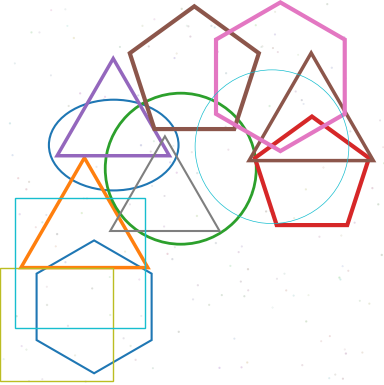[{"shape": "hexagon", "thickness": 1.5, "radius": 0.86, "center": [0.244, 0.203]}, {"shape": "oval", "thickness": 1.5, "radius": 0.84, "center": [0.295, 0.623]}, {"shape": "triangle", "thickness": 2.5, "radius": 0.95, "center": [0.219, 0.4]}, {"shape": "circle", "thickness": 2, "radius": 0.98, "center": [0.469, 0.562]}, {"shape": "pentagon", "thickness": 3, "radius": 0.78, "center": [0.81, 0.541]}, {"shape": "triangle", "thickness": 2.5, "radius": 0.84, "center": [0.294, 0.68]}, {"shape": "pentagon", "thickness": 3, "radius": 0.88, "center": [0.505, 0.807]}, {"shape": "triangle", "thickness": 2.5, "radius": 0.93, "center": [0.808, 0.676]}, {"shape": "hexagon", "thickness": 3, "radius": 0.97, "center": [0.728, 0.801]}, {"shape": "triangle", "thickness": 1.5, "radius": 0.82, "center": [0.428, 0.482]}, {"shape": "square", "thickness": 1, "radius": 0.73, "center": [0.148, 0.157]}, {"shape": "square", "thickness": 1, "radius": 0.84, "center": [0.208, 0.317]}, {"shape": "circle", "thickness": 0.5, "radius": 1.0, "center": [0.706, 0.619]}]